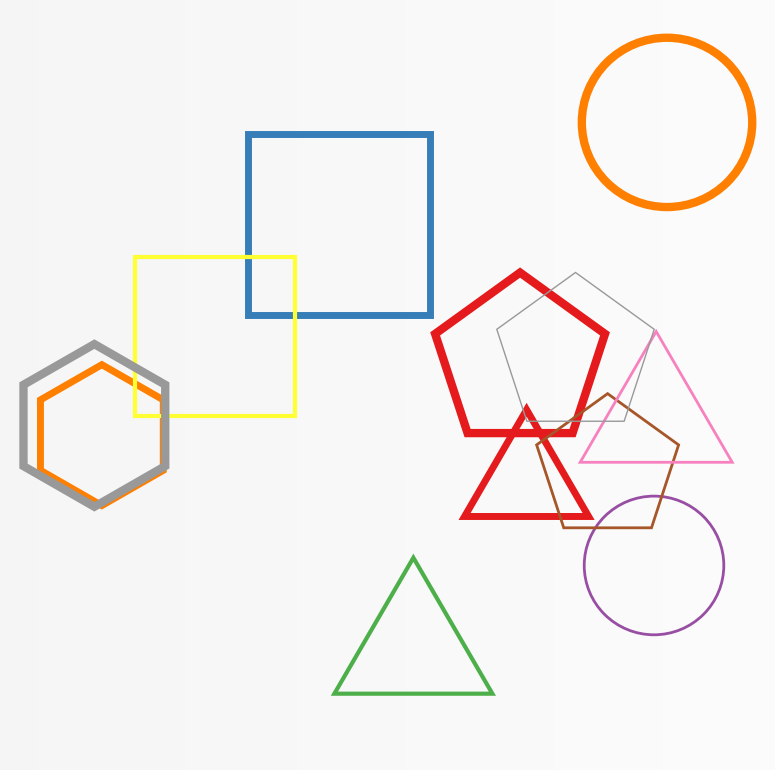[{"shape": "triangle", "thickness": 2.5, "radius": 0.46, "center": [0.679, 0.375]}, {"shape": "pentagon", "thickness": 3, "radius": 0.58, "center": [0.671, 0.531]}, {"shape": "square", "thickness": 2.5, "radius": 0.59, "center": [0.437, 0.708]}, {"shape": "triangle", "thickness": 1.5, "radius": 0.59, "center": [0.533, 0.158]}, {"shape": "circle", "thickness": 1, "radius": 0.45, "center": [0.844, 0.266]}, {"shape": "hexagon", "thickness": 2.5, "radius": 0.46, "center": [0.131, 0.435]}, {"shape": "circle", "thickness": 3, "radius": 0.55, "center": [0.861, 0.841]}, {"shape": "square", "thickness": 1.5, "radius": 0.52, "center": [0.278, 0.563]}, {"shape": "pentagon", "thickness": 1, "radius": 0.48, "center": [0.784, 0.392]}, {"shape": "triangle", "thickness": 1, "radius": 0.57, "center": [0.847, 0.456]}, {"shape": "hexagon", "thickness": 3, "radius": 0.53, "center": [0.122, 0.447]}, {"shape": "pentagon", "thickness": 0.5, "radius": 0.53, "center": [0.743, 0.539]}]